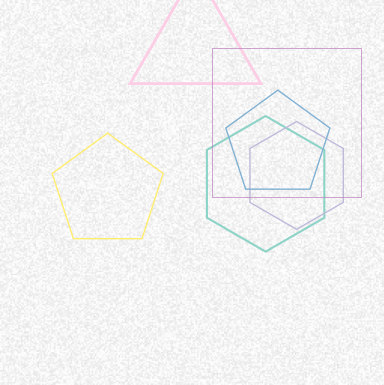[{"shape": "hexagon", "thickness": 1.5, "radius": 0.88, "center": [0.69, 0.523]}, {"shape": "hexagon", "thickness": 1, "radius": 0.7, "center": [0.77, 0.544]}, {"shape": "pentagon", "thickness": 1, "radius": 0.71, "center": [0.722, 0.624]}, {"shape": "triangle", "thickness": 2, "radius": 0.98, "center": [0.508, 0.881]}, {"shape": "square", "thickness": 0.5, "radius": 0.97, "center": [0.744, 0.682]}, {"shape": "pentagon", "thickness": 1, "radius": 0.76, "center": [0.28, 0.503]}]